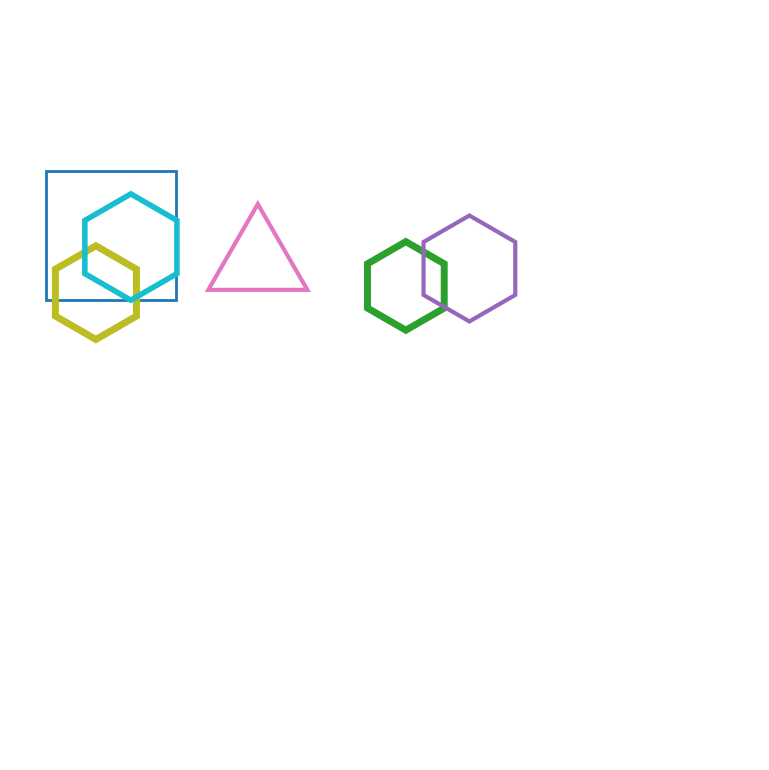[{"shape": "square", "thickness": 1, "radius": 0.42, "center": [0.144, 0.694]}, {"shape": "hexagon", "thickness": 2.5, "radius": 0.29, "center": [0.527, 0.629]}, {"shape": "hexagon", "thickness": 1.5, "radius": 0.34, "center": [0.61, 0.651]}, {"shape": "triangle", "thickness": 1.5, "radius": 0.37, "center": [0.335, 0.661]}, {"shape": "hexagon", "thickness": 2.5, "radius": 0.3, "center": [0.125, 0.62]}, {"shape": "hexagon", "thickness": 2, "radius": 0.35, "center": [0.17, 0.679]}]